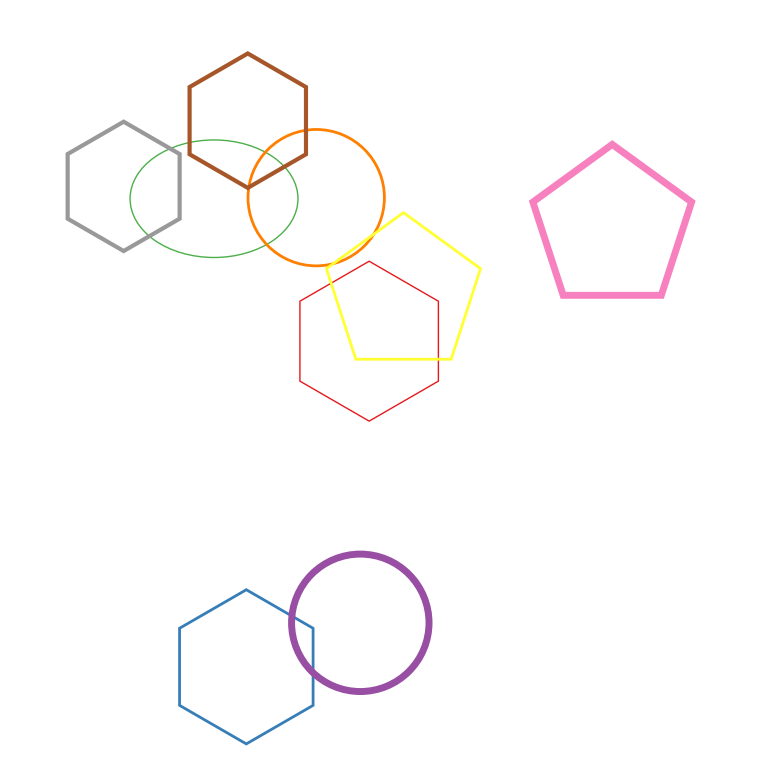[{"shape": "hexagon", "thickness": 0.5, "radius": 0.52, "center": [0.479, 0.557]}, {"shape": "hexagon", "thickness": 1, "radius": 0.5, "center": [0.32, 0.134]}, {"shape": "oval", "thickness": 0.5, "radius": 0.55, "center": [0.278, 0.742]}, {"shape": "circle", "thickness": 2.5, "radius": 0.45, "center": [0.468, 0.191]}, {"shape": "circle", "thickness": 1, "radius": 0.44, "center": [0.411, 0.743]}, {"shape": "pentagon", "thickness": 1, "radius": 0.53, "center": [0.524, 0.619]}, {"shape": "hexagon", "thickness": 1.5, "radius": 0.44, "center": [0.322, 0.843]}, {"shape": "pentagon", "thickness": 2.5, "radius": 0.54, "center": [0.795, 0.704]}, {"shape": "hexagon", "thickness": 1.5, "radius": 0.42, "center": [0.161, 0.758]}]